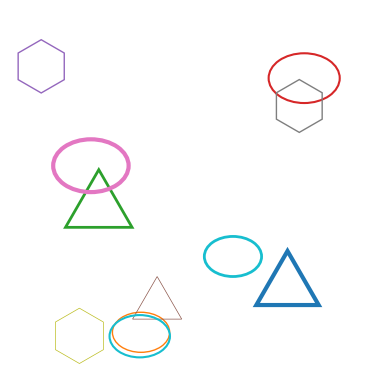[{"shape": "triangle", "thickness": 3, "radius": 0.47, "center": [0.747, 0.254]}, {"shape": "oval", "thickness": 1, "radius": 0.37, "center": [0.366, 0.137]}, {"shape": "triangle", "thickness": 2, "radius": 0.5, "center": [0.257, 0.459]}, {"shape": "oval", "thickness": 1.5, "radius": 0.46, "center": [0.79, 0.797]}, {"shape": "hexagon", "thickness": 1, "radius": 0.35, "center": [0.107, 0.828]}, {"shape": "triangle", "thickness": 0.5, "radius": 0.37, "center": [0.408, 0.208]}, {"shape": "oval", "thickness": 3, "radius": 0.49, "center": [0.236, 0.57]}, {"shape": "hexagon", "thickness": 1, "radius": 0.34, "center": [0.777, 0.725]}, {"shape": "hexagon", "thickness": 0.5, "radius": 0.36, "center": [0.206, 0.128]}, {"shape": "oval", "thickness": 1.5, "radius": 0.39, "center": [0.363, 0.127]}, {"shape": "oval", "thickness": 2, "radius": 0.37, "center": [0.605, 0.334]}]